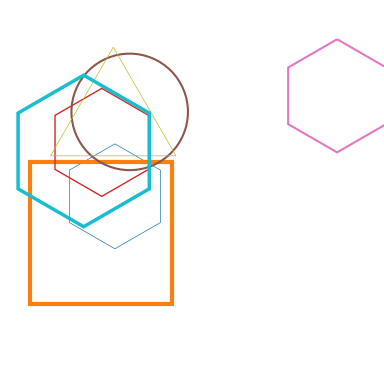[{"shape": "hexagon", "thickness": 0.5, "radius": 0.68, "center": [0.298, 0.49]}, {"shape": "square", "thickness": 3, "radius": 0.93, "center": [0.262, 0.395]}, {"shape": "hexagon", "thickness": 1, "radius": 0.7, "center": [0.264, 0.63]}, {"shape": "circle", "thickness": 1.5, "radius": 0.76, "center": [0.337, 0.709]}, {"shape": "hexagon", "thickness": 1.5, "radius": 0.73, "center": [0.876, 0.751]}, {"shape": "triangle", "thickness": 0.5, "radius": 0.94, "center": [0.294, 0.689]}, {"shape": "hexagon", "thickness": 2.5, "radius": 0.98, "center": [0.217, 0.608]}]